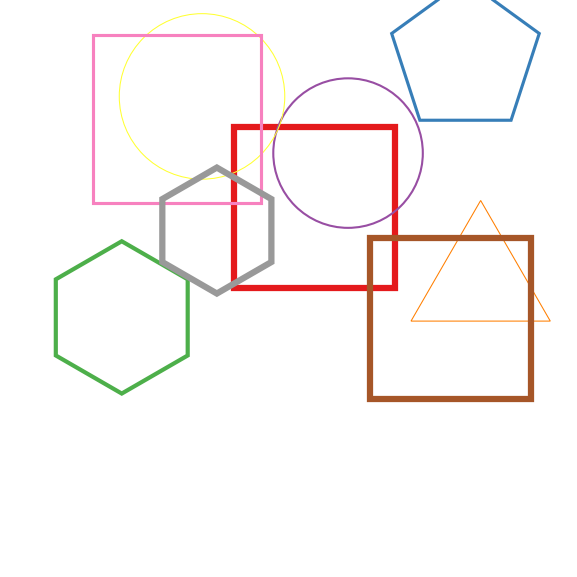[{"shape": "square", "thickness": 3, "radius": 0.7, "center": [0.545, 0.64]}, {"shape": "pentagon", "thickness": 1.5, "radius": 0.67, "center": [0.806, 0.9]}, {"shape": "hexagon", "thickness": 2, "radius": 0.66, "center": [0.211, 0.45]}, {"shape": "circle", "thickness": 1, "radius": 0.65, "center": [0.603, 0.734]}, {"shape": "triangle", "thickness": 0.5, "radius": 0.7, "center": [0.832, 0.513]}, {"shape": "circle", "thickness": 0.5, "radius": 0.72, "center": [0.35, 0.832]}, {"shape": "square", "thickness": 3, "radius": 0.7, "center": [0.78, 0.447]}, {"shape": "square", "thickness": 1.5, "radius": 0.73, "center": [0.306, 0.793]}, {"shape": "hexagon", "thickness": 3, "radius": 0.55, "center": [0.376, 0.6]}]